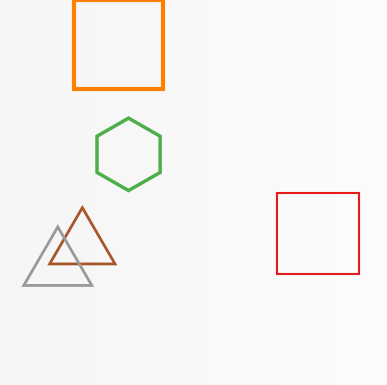[{"shape": "square", "thickness": 1.5, "radius": 0.53, "center": [0.821, 0.394]}, {"shape": "hexagon", "thickness": 2.5, "radius": 0.47, "center": [0.332, 0.599]}, {"shape": "square", "thickness": 3, "radius": 0.58, "center": [0.305, 0.885]}, {"shape": "triangle", "thickness": 2, "radius": 0.49, "center": [0.212, 0.363]}, {"shape": "triangle", "thickness": 2, "radius": 0.51, "center": [0.149, 0.309]}]